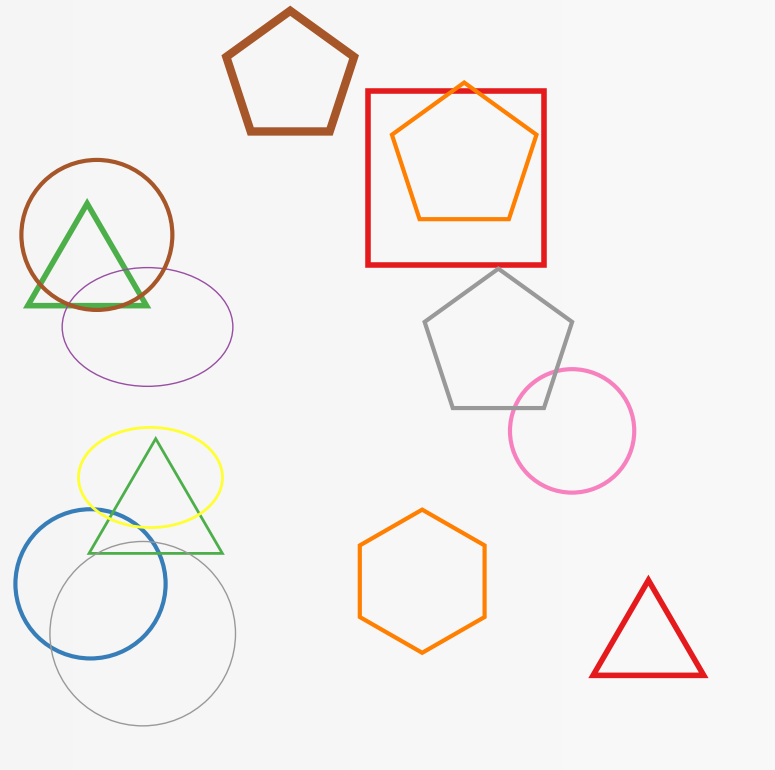[{"shape": "square", "thickness": 2, "radius": 0.57, "center": [0.588, 0.769]}, {"shape": "triangle", "thickness": 2, "radius": 0.41, "center": [0.837, 0.164]}, {"shape": "circle", "thickness": 1.5, "radius": 0.48, "center": [0.117, 0.242]}, {"shape": "triangle", "thickness": 2, "radius": 0.44, "center": [0.112, 0.647]}, {"shape": "triangle", "thickness": 1, "radius": 0.5, "center": [0.201, 0.331]}, {"shape": "oval", "thickness": 0.5, "radius": 0.55, "center": [0.19, 0.575]}, {"shape": "hexagon", "thickness": 1.5, "radius": 0.46, "center": [0.545, 0.245]}, {"shape": "pentagon", "thickness": 1.5, "radius": 0.49, "center": [0.599, 0.795]}, {"shape": "oval", "thickness": 1, "radius": 0.46, "center": [0.194, 0.38]}, {"shape": "circle", "thickness": 1.5, "radius": 0.49, "center": [0.125, 0.695]}, {"shape": "pentagon", "thickness": 3, "radius": 0.43, "center": [0.374, 0.899]}, {"shape": "circle", "thickness": 1.5, "radius": 0.4, "center": [0.738, 0.44]}, {"shape": "pentagon", "thickness": 1.5, "radius": 0.5, "center": [0.643, 0.551]}, {"shape": "circle", "thickness": 0.5, "radius": 0.6, "center": [0.184, 0.177]}]